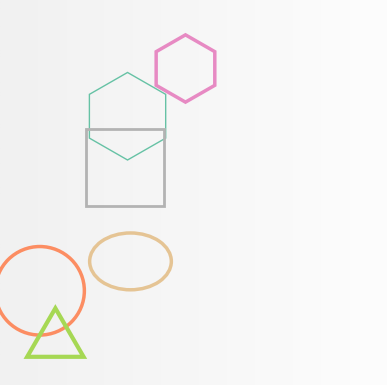[{"shape": "hexagon", "thickness": 1, "radius": 0.57, "center": [0.329, 0.698]}, {"shape": "circle", "thickness": 2.5, "radius": 0.57, "center": [0.103, 0.245]}, {"shape": "hexagon", "thickness": 2.5, "radius": 0.44, "center": [0.479, 0.822]}, {"shape": "triangle", "thickness": 3, "radius": 0.42, "center": [0.143, 0.115]}, {"shape": "oval", "thickness": 2.5, "radius": 0.53, "center": [0.337, 0.321]}, {"shape": "square", "thickness": 2, "radius": 0.5, "center": [0.322, 0.565]}]